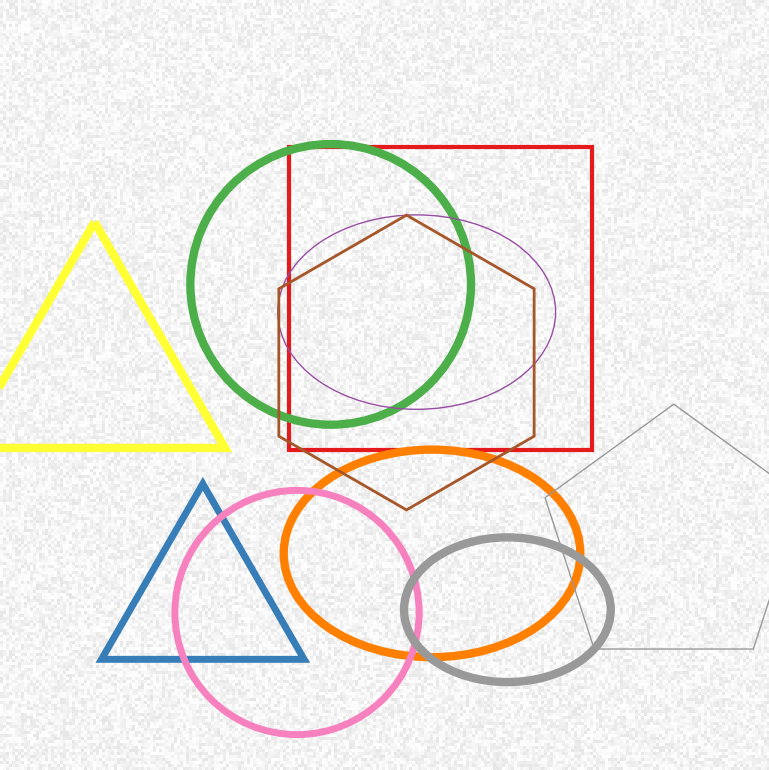[{"shape": "square", "thickness": 1.5, "radius": 0.98, "center": [0.572, 0.613]}, {"shape": "triangle", "thickness": 2.5, "radius": 0.76, "center": [0.263, 0.22]}, {"shape": "circle", "thickness": 3, "radius": 0.91, "center": [0.429, 0.631]}, {"shape": "oval", "thickness": 0.5, "radius": 0.9, "center": [0.541, 0.595]}, {"shape": "oval", "thickness": 3, "radius": 0.96, "center": [0.561, 0.281]}, {"shape": "triangle", "thickness": 3, "radius": 0.98, "center": [0.123, 0.516]}, {"shape": "hexagon", "thickness": 1, "radius": 0.96, "center": [0.528, 0.529]}, {"shape": "circle", "thickness": 2.5, "radius": 0.79, "center": [0.386, 0.205]}, {"shape": "pentagon", "thickness": 0.5, "radius": 0.88, "center": [0.875, 0.299]}, {"shape": "oval", "thickness": 3, "radius": 0.67, "center": [0.659, 0.208]}]